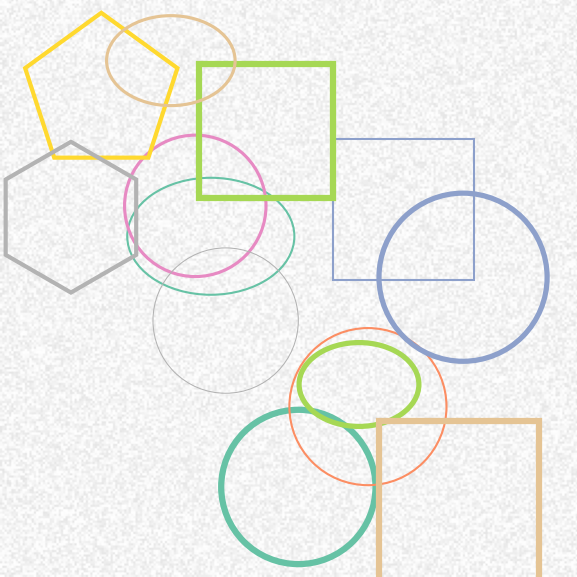[{"shape": "circle", "thickness": 3, "radius": 0.67, "center": [0.517, 0.156]}, {"shape": "oval", "thickness": 1, "radius": 0.72, "center": [0.365, 0.59]}, {"shape": "circle", "thickness": 1, "radius": 0.68, "center": [0.637, 0.295]}, {"shape": "circle", "thickness": 2.5, "radius": 0.73, "center": [0.802, 0.519]}, {"shape": "square", "thickness": 1, "radius": 0.61, "center": [0.698, 0.636]}, {"shape": "circle", "thickness": 1.5, "radius": 0.61, "center": [0.338, 0.643]}, {"shape": "oval", "thickness": 2.5, "radius": 0.52, "center": [0.622, 0.333]}, {"shape": "square", "thickness": 3, "radius": 0.58, "center": [0.461, 0.772]}, {"shape": "pentagon", "thickness": 2, "radius": 0.69, "center": [0.175, 0.838]}, {"shape": "square", "thickness": 3, "radius": 0.69, "center": [0.795, 0.131]}, {"shape": "oval", "thickness": 1.5, "radius": 0.56, "center": [0.296, 0.894]}, {"shape": "hexagon", "thickness": 2, "radius": 0.65, "center": [0.123, 0.623]}, {"shape": "circle", "thickness": 0.5, "radius": 0.63, "center": [0.391, 0.444]}]